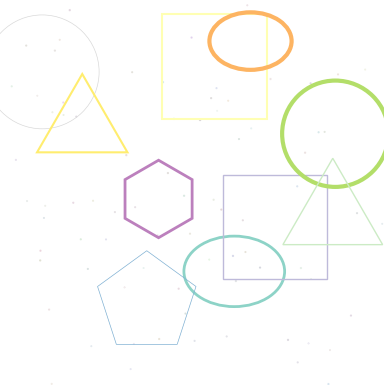[{"shape": "oval", "thickness": 2, "radius": 0.65, "center": [0.608, 0.295]}, {"shape": "square", "thickness": 1.5, "radius": 0.68, "center": [0.557, 0.827]}, {"shape": "square", "thickness": 1, "radius": 0.68, "center": [0.714, 0.41]}, {"shape": "pentagon", "thickness": 0.5, "radius": 0.67, "center": [0.381, 0.214]}, {"shape": "oval", "thickness": 3, "radius": 0.53, "center": [0.651, 0.893]}, {"shape": "circle", "thickness": 3, "radius": 0.69, "center": [0.871, 0.653]}, {"shape": "circle", "thickness": 0.5, "radius": 0.74, "center": [0.11, 0.813]}, {"shape": "hexagon", "thickness": 2, "radius": 0.5, "center": [0.412, 0.483]}, {"shape": "triangle", "thickness": 1, "radius": 0.75, "center": [0.864, 0.439]}, {"shape": "triangle", "thickness": 1.5, "radius": 0.68, "center": [0.214, 0.672]}]